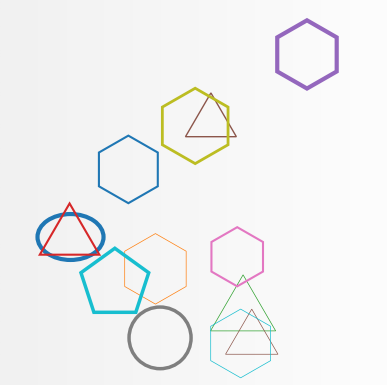[{"shape": "hexagon", "thickness": 1.5, "radius": 0.44, "center": [0.331, 0.56]}, {"shape": "oval", "thickness": 3, "radius": 0.43, "center": [0.182, 0.384]}, {"shape": "hexagon", "thickness": 0.5, "radius": 0.46, "center": [0.401, 0.302]}, {"shape": "triangle", "thickness": 0.5, "radius": 0.49, "center": [0.627, 0.189]}, {"shape": "triangle", "thickness": 1.5, "radius": 0.44, "center": [0.18, 0.383]}, {"shape": "hexagon", "thickness": 3, "radius": 0.44, "center": [0.792, 0.859]}, {"shape": "triangle", "thickness": 0.5, "radius": 0.39, "center": [0.65, 0.119]}, {"shape": "triangle", "thickness": 1, "radius": 0.38, "center": [0.544, 0.683]}, {"shape": "hexagon", "thickness": 1.5, "radius": 0.38, "center": [0.612, 0.333]}, {"shape": "circle", "thickness": 2.5, "radius": 0.4, "center": [0.413, 0.122]}, {"shape": "hexagon", "thickness": 2, "radius": 0.49, "center": [0.504, 0.673]}, {"shape": "hexagon", "thickness": 0.5, "radius": 0.45, "center": [0.621, 0.108]}, {"shape": "pentagon", "thickness": 2.5, "radius": 0.46, "center": [0.296, 0.263]}]